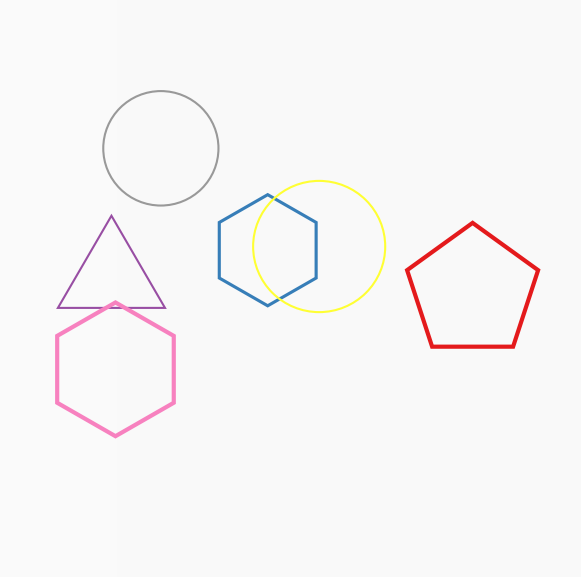[{"shape": "pentagon", "thickness": 2, "radius": 0.59, "center": [0.813, 0.495]}, {"shape": "hexagon", "thickness": 1.5, "radius": 0.48, "center": [0.461, 0.566]}, {"shape": "triangle", "thickness": 1, "radius": 0.53, "center": [0.192, 0.519]}, {"shape": "circle", "thickness": 1, "radius": 0.57, "center": [0.549, 0.572]}, {"shape": "hexagon", "thickness": 2, "radius": 0.58, "center": [0.199, 0.36]}, {"shape": "circle", "thickness": 1, "radius": 0.5, "center": [0.277, 0.742]}]